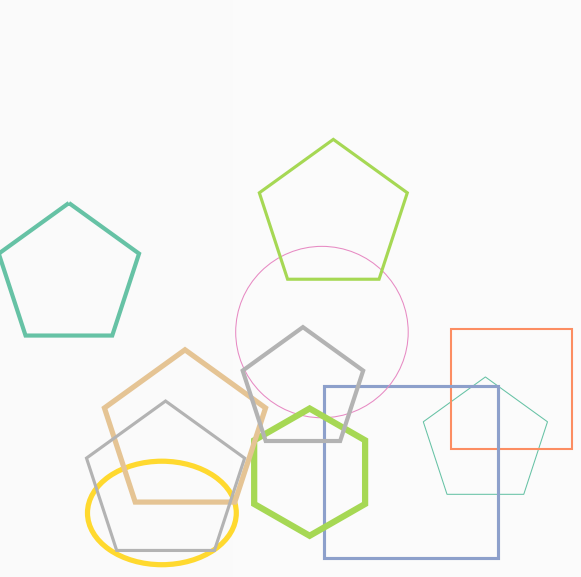[{"shape": "pentagon", "thickness": 0.5, "radius": 0.56, "center": [0.835, 0.234]}, {"shape": "pentagon", "thickness": 2, "radius": 0.63, "center": [0.119, 0.521]}, {"shape": "square", "thickness": 1, "radius": 0.52, "center": [0.879, 0.325]}, {"shape": "square", "thickness": 1.5, "radius": 0.74, "center": [0.707, 0.182]}, {"shape": "circle", "thickness": 0.5, "radius": 0.74, "center": [0.554, 0.424]}, {"shape": "pentagon", "thickness": 1.5, "radius": 0.67, "center": [0.573, 0.624]}, {"shape": "hexagon", "thickness": 3, "radius": 0.55, "center": [0.533, 0.182]}, {"shape": "oval", "thickness": 2.5, "radius": 0.64, "center": [0.279, 0.111]}, {"shape": "pentagon", "thickness": 2.5, "radius": 0.73, "center": [0.318, 0.248]}, {"shape": "pentagon", "thickness": 2, "radius": 0.54, "center": [0.521, 0.324]}, {"shape": "pentagon", "thickness": 1.5, "radius": 0.72, "center": [0.285, 0.162]}]